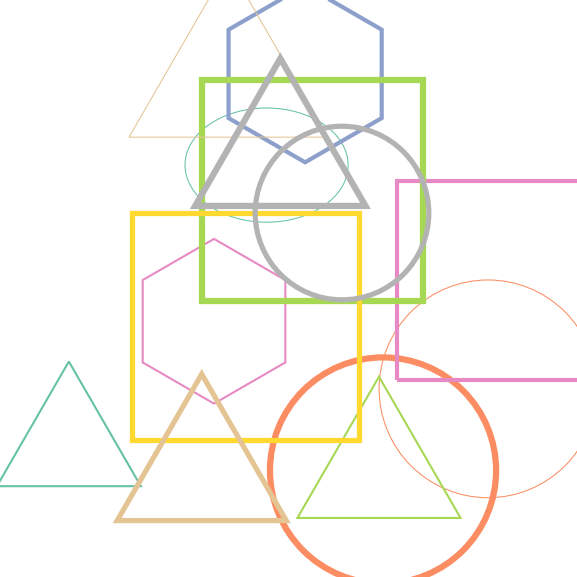[{"shape": "oval", "thickness": 0.5, "radius": 0.71, "center": [0.462, 0.713]}, {"shape": "triangle", "thickness": 1, "radius": 0.72, "center": [0.119, 0.229]}, {"shape": "circle", "thickness": 3, "radius": 0.98, "center": [0.663, 0.184]}, {"shape": "circle", "thickness": 0.5, "radius": 0.94, "center": [0.845, 0.326]}, {"shape": "hexagon", "thickness": 2, "radius": 0.77, "center": [0.528, 0.871]}, {"shape": "hexagon", "thickness": 1, "radius": 0.71, "center": [0.371, 0.443]}, {"shape": "square", "thickness": 2, "radius": 0.87, "center": [0.861, 0.513]}, {"shape": "square", "thickness": 3, "radius": 0.96, "center": [0.542, 0.669]}, {"shape": "triangle", "thickness": 1, "radius": 0.82, "center": [0.656, 0.184]}, {"shape": "square", "thickness": 2.5, "radius": 0.98, "center": [0.424, 0.434]}, {"shape": "triangle", "thickness": 2.5, "radius": 0.85, "center": [0.349, 0.182]}, {"shape": "triangle", "thickness": 0.5, "radius": 0.99, "center": [0.396, 0.861]}, {"shape": "triangle", "thickness": 3, "radius": 0.85, "center": [0.485, 0.728]}, {"shape": "circle", "thickness": 2.5, "radius": 0.75, "center": [0.592, 0.63]}]